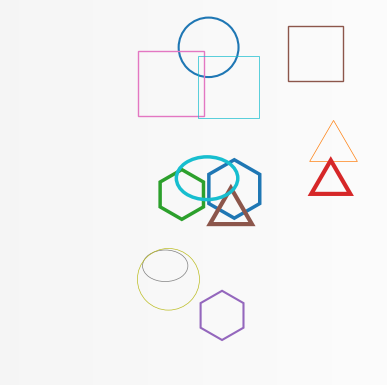[{"shape": "circle", "thickness": 1.5, "radius": 0.39, "center": [0.538, 0.877]}, {"shape": "hexagon", "thickness": 2.5, "radius": 0.38, "center": [0.605, 0.509]}, {"shape": "triangle", "thickness": 0.5, "radius": 0.36, "center": [0.861, 0.616]}, {"shape": "hexagon", "thickness": 2.5, "radius": 0.32, "center": [0.469, 0.495]}, {"shape": "triangle", "thickness": 3, "radius": 0.29, "center": [0.854, 0.525]}, {"shape": "hexagon", "thickness": 1.5, "radius": 0.32, "center": [0.573, 0.181]}, {"shape": "triangle", "thickness": 3, "radius": 0.31, "center": [0.596, 0.449]}, {"shape": "square", "thickness": 1, "radius": 0.36, "center": [0.814, 0.861]}, {"shape": "square", "thickness": 1, "radius": 0.42, "center": [0.441, 0.784]}, {"shape": "oval", "thickness": 0.5, "radius": 0.29, "center": [0.426, 0.31]}, {"shape": "circle", "thickness": 0.5, "radius": 0.4, "center": [0.435, 0.275]}, {"shape": "oval", "thickness": 2.5, "radius": 0.4, "center": [0.534, 0.537]}, {"shape": "square", "thickness": 0.5, "radius": 0.4, "center": [0.59, 0.774]}]